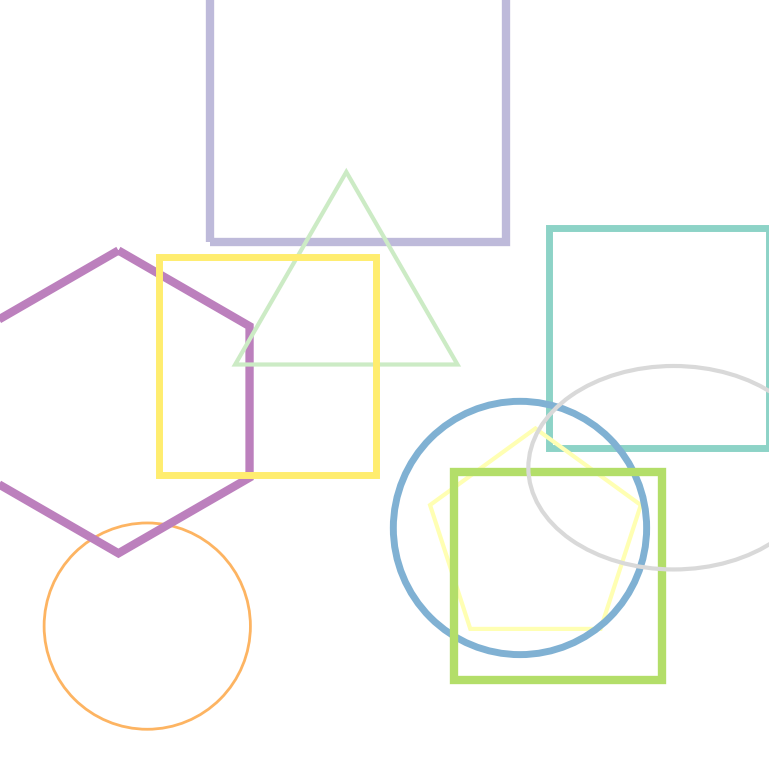[{"shape": "square", "thickness": 2.5, "radius": 0.72, "center": [0.856, 0.561]}, {"shape": "pentagon", "thickness": 1.5, "radius": 0.72, "center": [0.695, 0.3]}, {"shape": "square", "thickness": 3, "radius": 0.96, "center": [0.465, 0.878]}, {"shape": "circle", "thickness": 2.5, "radius": 0.82, "center": [0.675, 0.314]}, {"shape": "circle", "thickness": 1, "radius": 0.67, "center": [0.191, 0.187]}, {"shape": "square", "thickness": 3, "radius": 0.68, "center": [0.725, 0.252]}, {"shape": "oval", "thickness": 1.5, "radius": 0.94, "center": [0.875, 0.393]}, {"shape": "hexagon", "thickness": 3, "radius": 0.98, "center": [0.154, 0.478]}, {"shape": "triangle", "thickness": 1.5, "radius": 0.83, "center": [0.45, 0.61]}, {"shape": "square", "thickness": 2.5, "radius": 0.71, "center": [0.347, 0.524]}]